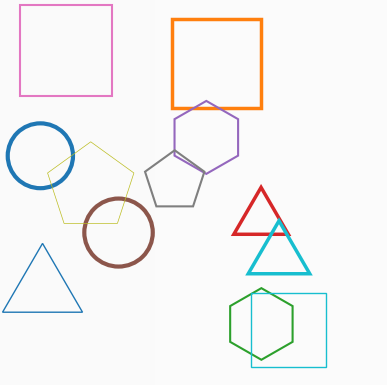[{"shape": "triangle", "thickness": 1, "radius": 0.6, "center": [0.11, 0.249]}, {"shape": "circle", "thickness": 3, "radius": 0.42, "center": [0.104, 0.595]}, {"shape": "square", "thickness": 2.5, "radius": 0.58, "center": [0.559, 0.835]}, {"shape": "hexagon", "thickness": 1.5, "radius": 0.47, "center": [0.675, 0.159]}, {"shape": "triangle", "thickness": 2.5, "radius": 0.41, "center": [0.674, 0.432]}, {"shape": "hexagon", "thickness": 1.5, "radius": 0.47, "center": [0.532, 0.643]}, {"shape": "circle", "thickness": 3, "radius": 0.44, "center": [0.306, 0.396]}, {"shape": "square", "thickness": 1.5, "radius": 0.59, "center": [0.17, 0.869]}, {"shape": "pentagon", "thickness": 1.5, "radius": 0.4, "center": [0.451, 0.529]}, {"shape": "pentagon", "thickness": 0.5, "radius": 0.59, "center": [0.234, 0.515]}, {"shape": "triangle", "thickness": 2.5, "radius": 0.46, "center": [0.72, 0.335]}, {"shape": "square", "thickness": 1, "radius": 0.48, "center": [0.744, 0.143]}]